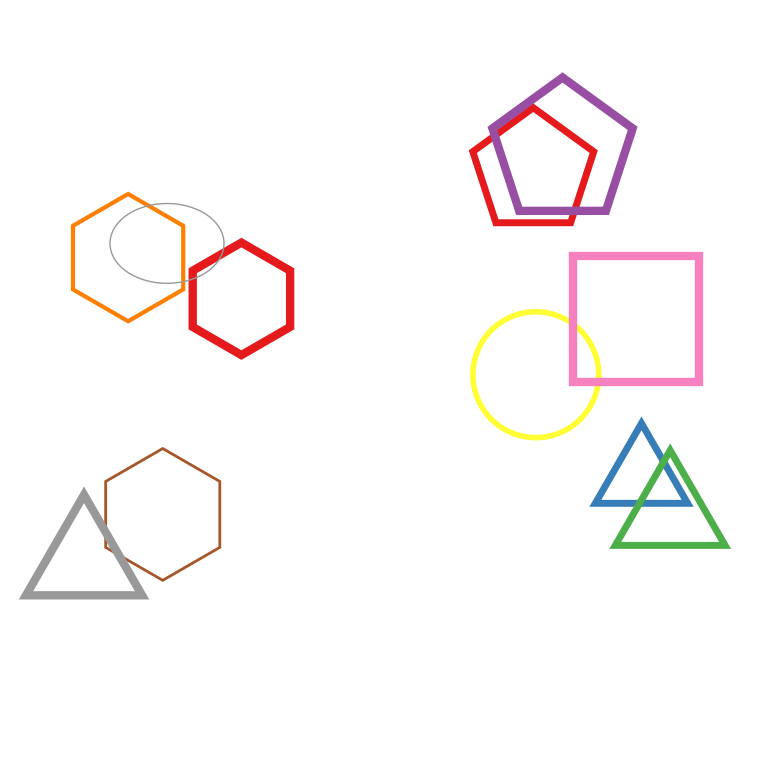[{"shape": "pentagon", "thickness": 2.5, "radius": 0.41, "center": [0.693, 0.778]}, {"shape": "hexagon", "thickness": 3, "radius": 0.37, "center": [0.314, 0.612]}, {"shape": "triangle", "thickness": 2.5, "radius": 0.35, "center": [0.833, 0.381]}, {"shape": "triangle", "thickness": 2.5, "radius": 0.41, "center": [0.87, 0.333]}, {"shape": "pentagon", "thickness": 3, "radius": 0.48, "center": [0.731, 0.804]}, {"shape": "hexagon", "thickness": 1.5, "radius": 0.41, "center": [0.166, 0.665]}, {"shape": "circle", "thickness": 2, "radius": 0.41, "center": [0.696, 0.513]}, {"shape": "hexagon", "thickness": 1, "radius": 0.43, "center": [0.211, 0.332]}, {"shape": "square", "thickness": 3, "radius": 0.41, "center": [0.826, 0.586]}, {"shape": "oval", "thickness": 0.5, "radius": 0.37, "center": [0.217, 0.684]}, {"shape": "triangle", "thickness": 3, "radius": 0.44, "center": [0.109, 0.27]}]